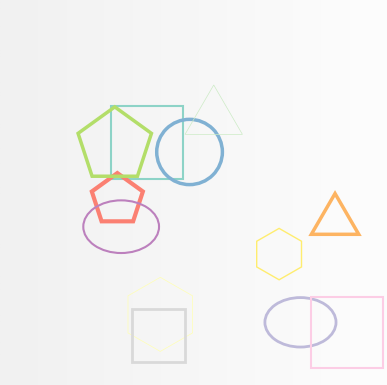[{"shape": "square", "thickness": 1.5, "radius": 0.47, "center": [0.379, 0.63]}, {"shape": "hexagon", "thickness": 0.5, "radius": 0.48, "center": [0.414, 0.183]}, {"shape": "oval", "thickness": 2, "radius": 0.46, "center": [0.775, 0.163]}, {"shape": "pentagon", "thickness": 3, "radius": 0.35, "center": [0.303, 0.481]}, {"shape": "circle", "thickness": 2.5, "radius": 0.42, "center": [0.489, 0.605]}, {"shape": "triangle", "thickness": 2.5, "radius": 0.35, "center": [0.865, 0.427]}, {"shape": "pentagon", "thickness": 2.5, "radius": 0.5, "center": [0.296, 0.623]}, {"shape": "square", "thickness": 1.5, "radius": 0.46, "center": [0.896, 0.137]}, {"shape": "square", "thickness": 2, "radius": 0.34, "center": [0.409, 0.129]}, {"shape": "oval", "thickness": 1.5, "radius": 0.49, "center": [0.313, 0.411]}, {"shape": "triangle", "thickness": 0.5, "radius": 0.43, "center": [0.552, 0.694]}, {"shape": "hexagon", "thickness": 1, "radius": 0.33, "center": [0.72, 0.34]}]